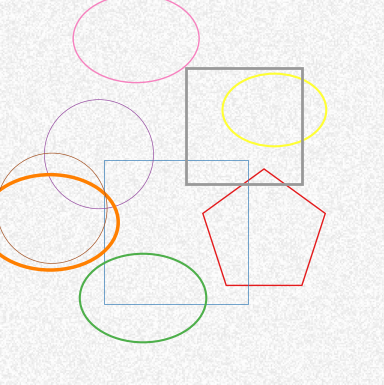[{"shape": "pentagon", "thickness": 1, "radius": 0.84, "center": [0.686, 0.394]}, {"shape": "square", "thickness": 0.5, "radius": 0.94, "center": [0.457, 0.398]}, {"shape": "oval", "thickness": 1.5, "radius": 0.82, "center": [0.372, 0.226]}, {"shape": "circle", "thickness": 0.5, "radius": 0.71, "center": [0.257, 0.599]}, {"shape": "oval", "thickness": 2.5, "radius": 0.88, "center": [0.13, 0.423]}, {"shape": "oval", "thickness": 1.5, "radius": 0.67, "center": [0.713, 0.714]}, {"shape": "circle", "thickness": 0.5, "radius": 0.72, "center": [0.135, 0.459]}, {"shape": "oval", "thickness": 1, "radius": 0.82, "center": [0.354, 0.9]}, {"shape": "square", "thickness": 2, "radius": 0.75, "center": [0.633, 0.672]}]